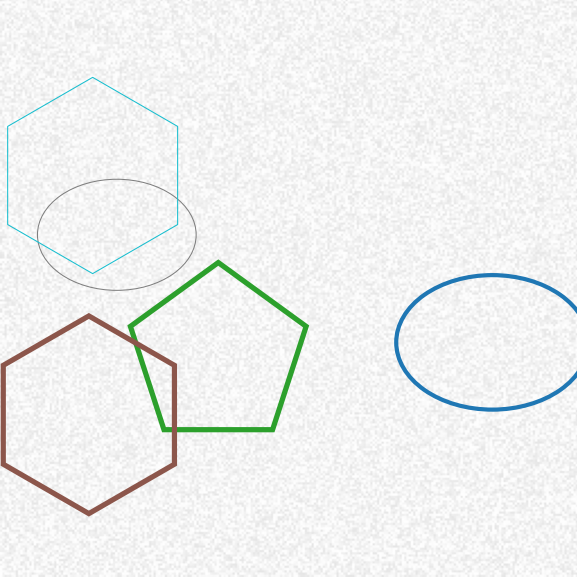[{"shape": "oval", "thickness": 2, "radius": 0.83, "center": [0.852, 0.406]}, {"shape": "pentagon", "thickness": 2.5, "radius": 0.8, "center": [0.378, 0.385]}, {"shape": "hexagon", "thickness": 2.5, "radius": 0.86, "center": [0.154, 0.281]}, {"shape": "oval", "thickness": 0.5, "radius": 0.69, "center": [0.202, 0.593]}, {"shape": "hexagon", "thickness": 0.5, "radius": 0.85, "center": [0.16, 0.695]}]